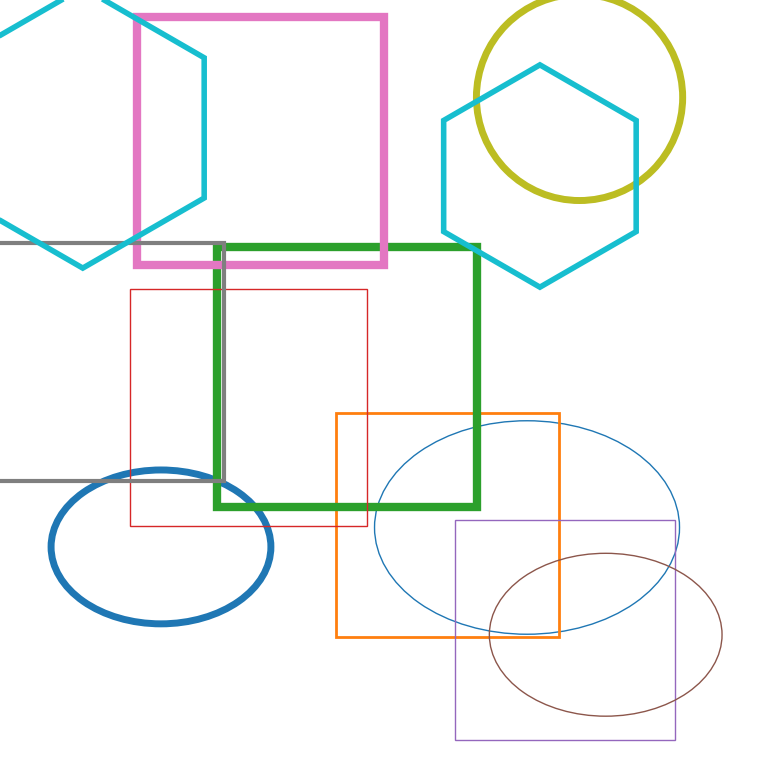[{"shape": "oval", "thickness": 0.5, "radius": 0.99, "center": [0.684, 0.315]}, {"shape": "oval", "thickness": 2.5, "radius": 0.71, "center": [0.209, 0.29]}, {"shape": "square", "thickness": 1, "radius": 0.72, "center": [0.581, 0.318]}, {"shape": "square", "thickness": 3, "radius": 0.84, "center": [0.451, 0.511]}, {"shape": "square", "thickness": 0.5, "radius": 0.77, "center": [0.323, 0.471]}, {"shape": "square", "thickness": 0.5, "radius": 0.71, "center": [0.734, 0.182]}, {"shape": "oval", "thickness": 0.5, "radius": 0.76, "center": [0.787, 0.176]}, {"shape": "square", "thickness": 3, "radius": 0.8, "center": [0.338, 0.817]}, {"shape": "square", "thickness": 1.5, "radius": 0.77, "center": [0.137, 0.529]}, {"shape": "circle", "thickness": 2.5, "radius": 0.67, "center": [0.753, 0.874]}, {"shape": "hexagon", "thickness": 2, "radius": 0.91, "center": [0.107, 0.834]}, {"shape": "hexagon", "thickness": 2, "radius": 0.72, "center": [0.701, 0.771]}]